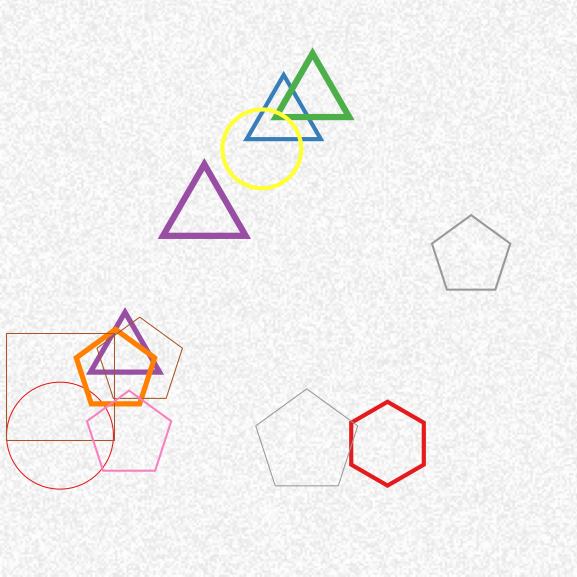[{"shape": "hexagon", "thickness": 2, "radius": 0.36, "center": [0.671, 0.231]}, {"shape": "circle", "thickness": 0.5, "radius": 0.46, "center": [0.104, 0.245]}, {"shape": "triangle", "thickness": 2, "radius": 0.37, "center": [0.491, 0.795]}, {"shape": "triangle", "thickness": 3, "radius": 0.37, "center": [0.541, 0.833]}, {"shape": "triangle", "thickness": 2.5, "radius": 0.35, "center": [0.216, 0.389]}, {"shape": "triangle", "thickness": 3, "radius": 0.41, "center": [0.354, 0.632]}, {"shape": "pentagon", "thickness": 2.5, "radius": 0.36, "center": [0.2, 0.358]}, {"shape": "circle", "thickness": 2, "radius": 0.34, "center": [0.453, 0.741]}, {"shape": "pentagon", "thickness": 0.5, "radius": 0.39, "center": [0.242, 0.372]}, {"shape": "square", "thickness": 0.5, "radius": 0.46, "center": [0.104, 0.33]}, {"shape": "pentagon", "thickness": 1, "radius": 0.38, "center": [0.224, 0.246]}, {"shape": "pentagon", "thickness": 0.5, "radius": 0.46, "center": [0.531, 0.233]}, {"shape": "pentagon", "thickness": 1, "radius": 0.36, "center": [0.816, 0.555]}]